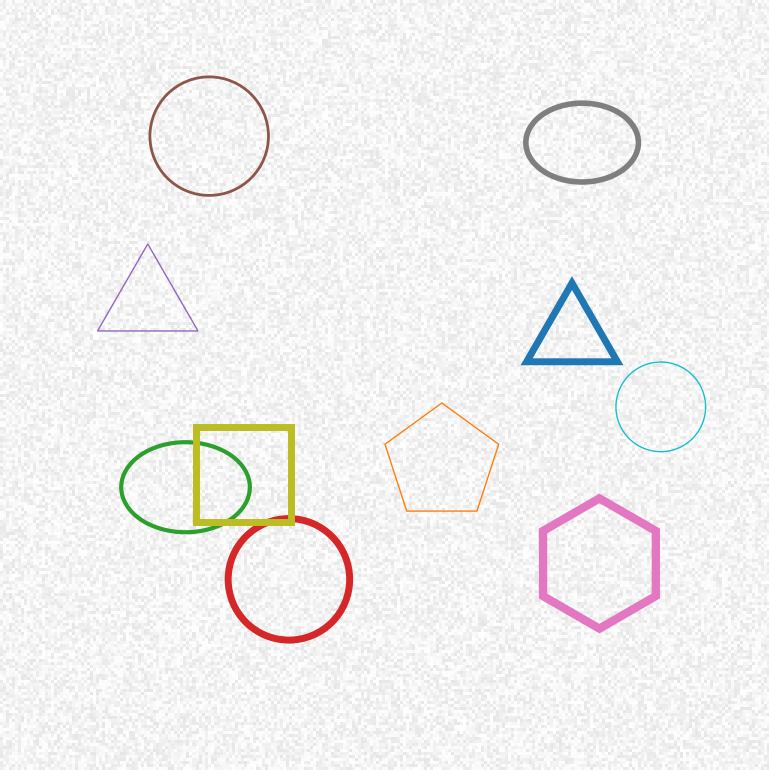[{"shape": "triangle", "thickness": 2.5, "radius": 0.34, "center": [0.743, 0.564]}, {"shape": "pentagon", "thickness": 0.5, "radius": 0.39, "center": [0.574, 0.399]}, {"shape": "oval", "thickness": 1.5, "radius": 0.42, "center": [0.241, 0.367]}, {"shape": "circle", "thickness": 2.5, "radius": 0.39, "center": [0.375, 0.248]}, {"shape": "triangle", "thickness": 0.5, "radius": 0.38, "center": [0.192, 0.608]}, {"shape": "circle", "thickness": 1, "radius": 0.38, "center": [0.272, 0.823]}, {"shape": "hexagon", "thickness": 3, "radius": 0.42, "center": [0.778, 0.268]}, {"shape": "oval", "thickness": 2, "radius": 0.37, "center": [0.756, 0.815]}, {"shape": "square", "thickness": 2.5, "radius": 0.31, "center": [0.316, 0.384]}, {"shape": "circle", "thickness": 0.5, "radius": 0.29, "center": [0.858, 0.472]}]